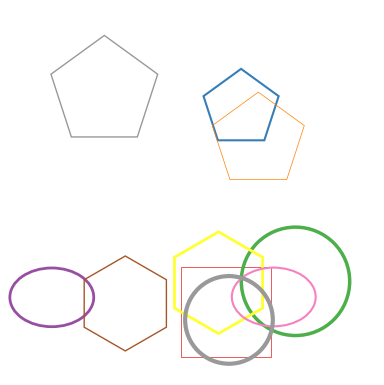[{"shape": "square", "thickness": 0.5, "radius": 0.59, "center": [0.587, 0.19]}, {"shape": "pentagon", "thickness": 1.5, "radius": 0.51, "center": [0.626, 0.719]}, {"shape": "circle", "thickness": 2.5, "radius": 0.7, "center": [0.768, 0.269]}, {"shape": "oval", "thickness": 2, "radius": 0.54, "center": [0.135, 0.228]}, {"shape": "pentagon", "thickness": 0.5, "radius": 0.63, "center": [0.671, 0.635]}, {"shape": "hexagon", "thickness": 2, "radius": 0.66, "center": [0.568, 0.266]}, {"shape": "hexagon", "thickness": 1, "radius": 0.62, "center": [0.325, 0.212]}, {"shape": "oval", "thickness": 1.5, "radius": 0.54, "center": [0.711, 0.229]}, {"shape": "pentagon", "thickness": 1, "radius": 0.73, "center": [0.271, 0.762]}, {"shape": "circle", "thickness": 3, "radius": 0.57, "center": [0.595, 0.169]}]